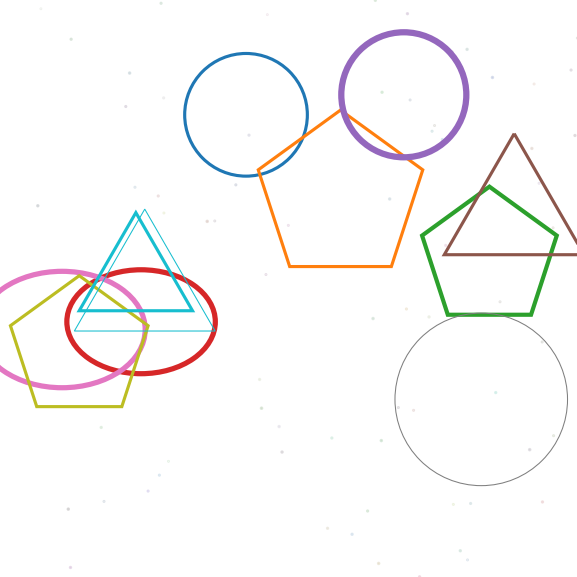[{"shape": "circle", "thickness": 1.5, "radius": 0.53, "center": [0.426, 0.8]}, {"shape": "pentagon", "thickness": 1.5, "radius": 0.75, "center": [0.59, 0.659]}, {"shape": "pentagon", "thickness": 2, "radius": 0.61, "center": [0.847, 0.553]}, {"shape": "oval", "thickness": 2.5, "radius": 0.64, "center": [0.244, 0.442]}, {"shape": "circle", "thickness": 3, "radius": 0.54, "center": [0.699, 0.835]}, {"shape": "triangle", "thickness": 1.5, "radius": 0.7, "center": [0.89, 0.628]}, {"shape": "oval", "thickness": 2.5, "radius": 0.72, "center": [0.107, 0.429]}, {"shape": "circle", "thickness": 0.5, "radius": 0.75, "center": [0.833, 0.308]}, {"shape": "pentagon", "thickness": 1.5, "radius": 0.63, "center": [0.137, 0.396]}, {"shape": "triangle", "thickness": 1.5, "radius": 0.57, "center": [0.235, 0.518]}, {"shape": "triangle", "thickness": 0.5, "radius": 0.7, "center": [0.251, 0.496]}]